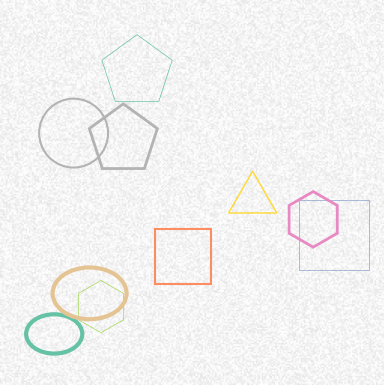[{"shape": "oval", "thickness": 3, "radius": 0.36, "center": [0.141, 0.133]}, {"shape": "pentagon", "thickness": 0.5, "radius": 0.48, "center": [0.356, 0.814]}, {"shape": "square", "thickness": 1.5, "radius": 0.36, "center": [0.476, 0.334]}, {"shape": "square", "thickness": 0.5, "radius": 0.46, "center": [0.868, 0.389]}, {"shape": "hexagon", "thickness": 2, "radius": 0.36, "center": [0.813, 0.43]}, {"shape": "hexagon", "thickness": 0.5, "radius": 0.34, "center": [0.262, 0.204]}, {"shape": "triangle", "thickness": 1, "radius": 0.36, "center": [0.656, 0.483]}, {"shape": "oval", "thickness": 3, "radius": 0.48, "center": [0.233, 0.238]}, {"shape": "pentagon", "thickness": 2, "radius": 0.46, "center": [0.32, 0.637]}, {"shape": "circle", "thickness": 1.5, "radius": 0.45, "center": [0.191, 0.654]}]